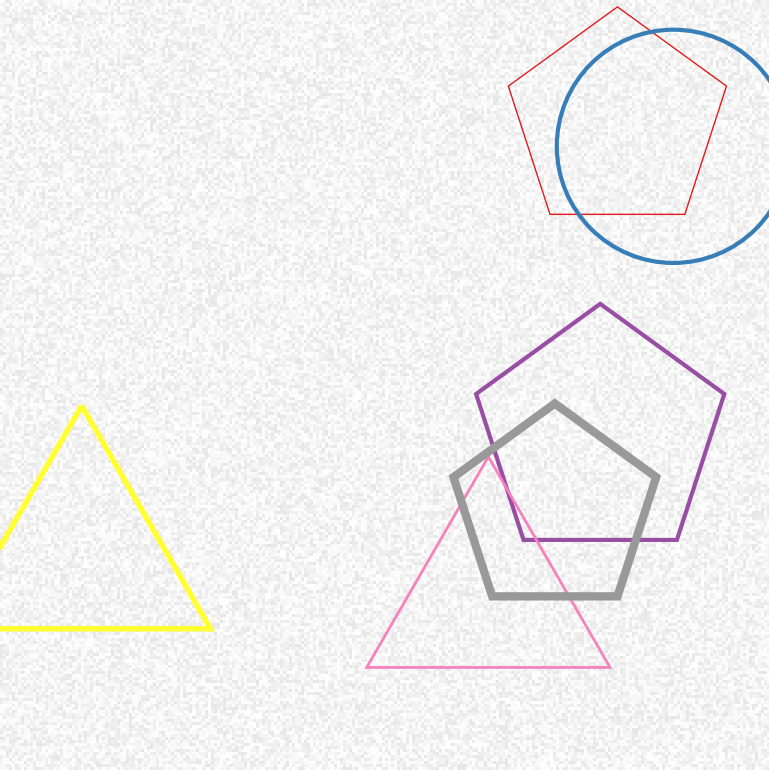[{"shape": "pentagon", "thickness": 0.5, "radius": 0.74, "center": [0.802, 0.842]}, {"shape": "circle", "thickness": 1.5, "radius": 0.76, "center": [0.875, 0.81]}, {"shape": "pentagon", "thickness": 1.5, "radius": 0.85, "center": [0.779, 0.436]}, {"shape": "triangle", "thickness": 2, "radius": 0.97, "center": [0.106, 0.28]}, {"shape": "triangle", "thickness": 1, "radius": 0.91, "center": [0.634, 0.224]}, {"shape": "pentagon", "thickness": 3, "radius": 0.69, "center": [0.721, 0.338]}]